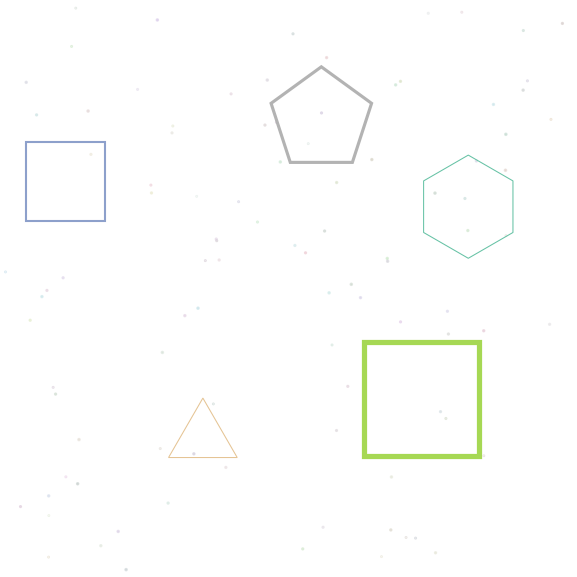[{"shape": "hexagon", "thickness": 0.5, "radius": 0.45, "center": [0.811, 0.641]}, {"shape": "square", "thickness": 1, "radius": 0.34, "center": [0.113, 0.684]}, {"shape": "square", "thickness": 2.5, "radius": 0.49, "center": [0.73, 0.308]}, {"shape": "triangle", "thickness": 0.5, "radius": 0.34, "center": [0.351, 0.241]}, {"shape": "pentagon", "thickness": 1.5, "radius": 0.46, "center": [0.556, 0.792]}]